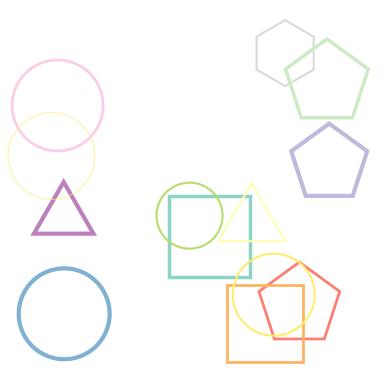[{"shape": "square", "thickness": 2.5, "radius": 0.53, "center": [0.544, 0.386]}, {"shape": "triangle", "thickness": 1.5, "radius": 0.5, "center": [0.654, 0.424]}, {"shape": "pentagon", "thickness": 3, "radius": 0.52, "center": [0.855, 0.575]}, {"shape": "pentagon", "thickness": 2, "radius": 0.55, "center": [0.777, 0.209]}, {"shape": "circle", "thickness": 3, "radius": 0.59, "center": [0.167, 0.185]}, {"shape": "square", "thickness": 2, "radius": 0.5, "center": [0.689, 0.16]}, {"shape": "circle", "thickness": 1.5, "radius": 0.43, "center": [0.492, 0.44]}, {"shape": "circle", "thickness": 2, "radius": 0.59, "center": [0.15, 0.726]}, {"shape": "hexagon", "thickness": 1.5, "radius": 0.43, "center": [0.741, 0.862]}, {"shape": "triangle", "thickness": 3, "radius": 0.45, "center": [0.165, 0.438]}, {"shape": "pentagon", "thickness": 2.5, "radius": 0.57, "center": [0.849, 0.786]}, {"shape": "circle", "thickness": 0.5, "radius": 0.56, "center": [0.134, 0.595]}, {"shape": "circle", "thickness": 1.5, "radius": 0.53, "center": [0.711, 0.235]}]